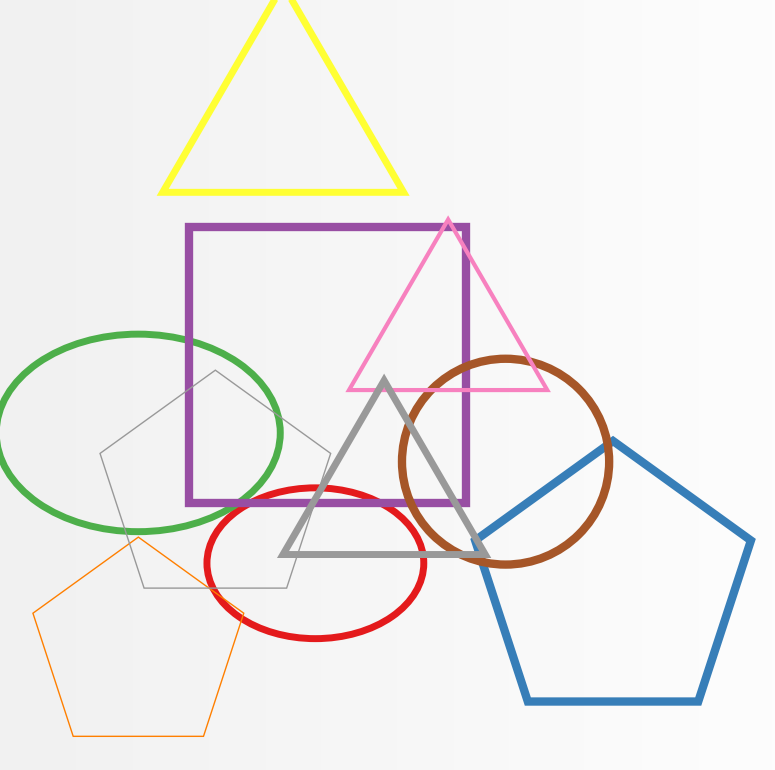[{"shape": "oval", "thickness": 2.5, "radius": 0.7, "center": [0.407, 0.269]}, {"shape": "pentagon", "thickness": 3, "radius": 0.94, "center": [0.791, 0.24]}, {"shape": "oval", "thickness": 2.5, "radius": 0.92, "center": [0.178, 0.438]}, {"shape": "square", "thickness": 3, "radius": 0.9, "center": [0.423, 0.526]}, {"shape": "pentagon", "thickness": 0.5, "radius": 0.72, "center": [0.179, 0.159]}, {"shape": "triangle", "thickness": 2.5, "radius": 0.9, "center": [0.365, 0.84]}, {"shape": "circle", "thickness": 3, "radius": 0.67, "center": [0.652, 0.4]}, {"shape": "triangle", "thickness": 1.5, "radius": 0.74, "center": [0.578, 0.567]}, {"shape": "triangle", "thickness": 2.5, "radius": 0.75, "center": [0.496, 0.355]}, {"shape": "pentagon", "thickness": 0.5, "radius": 0.78, "center": [0.278, 0.363]}]